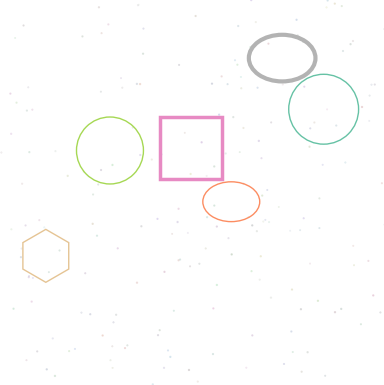[{"shape": "circle", "thickness": 1, "radius": 0.45, "center": [0.841, 0.716]}, {"shape": "oval", "thickness": 1, "radius": 0.37, "center": [0.601, 0.476]}, {"shape": "square", "thickness": 2.5, "radius": 0.4, "center": [0.495, 0.615]}, {"shape": "circle", "thickness": 1, "radius": 0.43, "center": [0.286, 0.609]}, {"shape": "hexagon", "thickness": 1, "radius": 0.34, "center": [0.119, 0.335]}, {"shape": "oval", "thickness": 3, "radius": 0.43, "center": [0.733, 0.849]}]